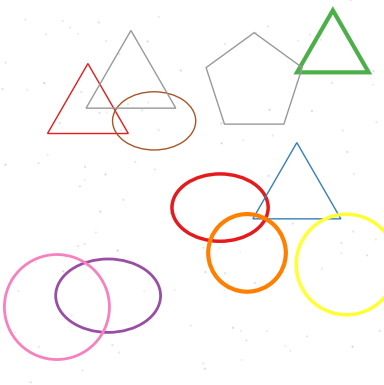[{"shape": "oval", "thickness": 2.5, "radius": 0.62, "center": [0.572, 0.461]}, {"shape": "triangle", "thickness": 1, "radius": 0.61, "center": [0.228, 0.714]}, {"shape": "triangle", "thickness": 1, "radius": 0.66, "center": [0.771, 0.498]}, {"shape": "triangle", "thickness": 3, "radius": 0.54, "center": [0.865, 0.866]}, {"shape": "oval", "thickness": 2, "radius": 0.68, "center": [0.281, 0.232]}, {"shape": "circle", "thickness": 3, "radius": 0.5, "center": [0.642, 0.343]}, {"shape": "circle", "thickness": 2.5, "radius": 0.65, "center": [0.9, 0.313]}, {"shape": "oval", "thickness": 1, "radius": 0.54, "center": [0.4, 0.686]}, {"shape": "circle", "thickness": 2, "radius": 0.68, "center": [0.148, 0.203]}, {"shape": "triangle", "thickness": 1, "radius": 0.67, "center": [0.34, 0.786]}, {"shape": "pentagon", "thickness": 1, "radius": 0.66, "center": [0.66, 0.784]}]